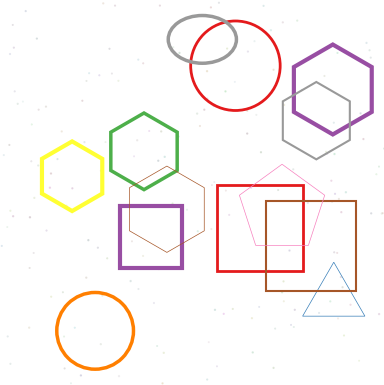[{"shape": "circle", "thickness": 2, "radius": 0.58, "center": [0.612, 0.829]}, {"shape": "square", "thickness": 2, "radius": 0.56, "center": [0.675, 0.409]}, {"shape": "triangle", "thickness": 0.5, "radius": 0.47, "center": [0.867, 0.226]}, {"shape": "hexagon", "thickness": 2.5, "radius": 0.5, "center": [0.374, 0.607]}, {"shape": "hexagon", "thickness": 3, "radius": 0.58, "center": [0.864, 0.768]}, {"shape": "square", "thickness": 3, "radius": 0.4, "center": [0.391, 0.384]}, {"shape": "circle", "thickness": 2.5, "radius": 0.5, "center": [0.247, 0.141]}, {"shape": "hexagon", "thickness": 3, "radius": 0.45, "center": [0.187, 0.542]}, {"shape": "hexagon", "thickness": 0.5, "radius": 0.56, "center": [0.433, 0.457]}, {"shape": "square", "thickness": 1.5, "radius": 0.59, "center": [0.808, 0.361]}, {"shape": "pentagon", "thickness": 0.5, "radius": 0.58, "center": [0.733, 0.457]}, {"shape": "hexagon", "thickness": 1.5, "radius": 0.5, "center": [0.822, 0.687]}, {"shape": "oval", "thickness": 2.5, "radius": 0.44, "center": [0.526, 0.898]}]